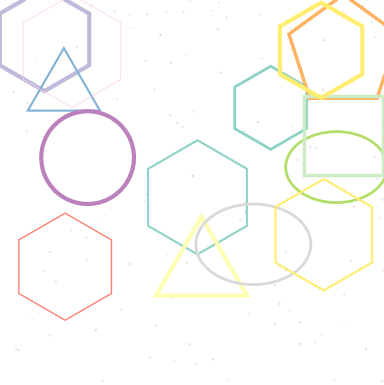[{"shape": "hexagon", "thickness": 2, "radius": 0.54, "center": [0.703, 0.72]}, {"shape": "hexagon", "thickness": 1.5, "radius": 0.74, "center": [0.513, 0.487]}, {"shape": "triangle", "thickness": 3, "radius": 0.68, "center": [0.523, 0.3]}, {"shape": "hexagon", "thickness": 3, "radius": 0.67, "center": [0.116, 0.898]}, {"shape": "hexagon", "thickness": 1, "radius": 0.7, "center": [0.169, 0.307]}, {"shape": "triangle", "thickness": 1.5, "radius": 0.54, "center": [0.166, 0.767]}, {"shape": "pentagon", "thickness": 2.5, "radius": 0.74, "center": [0.892, 0.865]}, {"shape": "oval", "thickness": 2, "radius": 0.66, "center": [0.874, 0.566]}, {"shape": "hexagon", "thickness": 0.5, "radius": 0.73, "center": [0.187, 0.867]}, {"shape": "oval", "thickness": 2, "radius": 0.75, "center": [0.658, 0.365]}, {"shape": "circle", "thickness": 3, "radius": 0.6, "center": [0.228, 0.591]}, {"shape": "square", "thickness": 2.5, "radius": 0.51, "center": [0.892, 0.648]}, {"shape": "hexagon", "thickness": 1.5, "radius": 0.72, "center": [0.841, 0.39]}, {"shape": "hexagon", "thickness": 3, "radius": 0.62, "center": [0.834, 0.869]}]